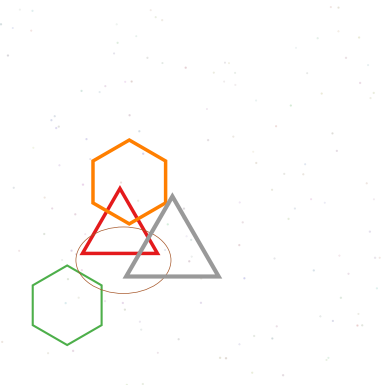[{"shape": "triangle", "thickness": 2.5, "radius": 0.56, "center": [0.312, 0.398]}, {"shape": "hexagon", "thickness": 1.5, "radius": 0.52, "center": [0.174, 0.207]}, {"shape": "hexagon", "thickness": 2.5, "radius": 0.54, "center": [0.336, 0.527]}, {"shape": "oval", "thickness": 0.5, "radius": 0.62, "center": [0.321, 0.324]}, {"shape": "triangle", "thickness": 3, "radius": 0.69, "center": [0.448, 0.351]}]